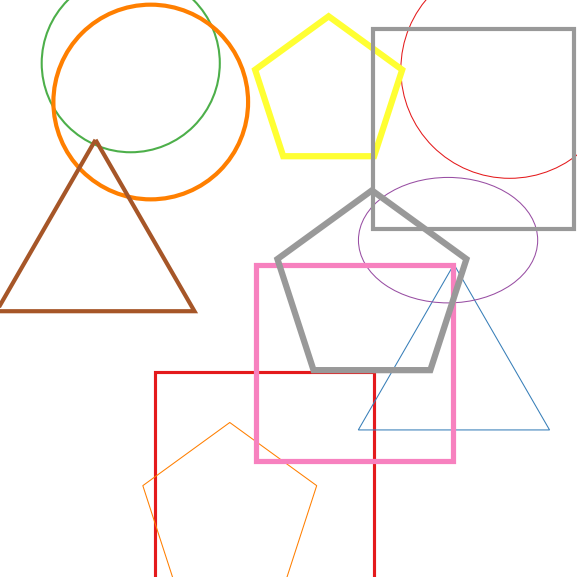[{"shape": "square", "thickness": 1.5, "radius": 0.94, "center": [0.458, 0.166]}, {"shape": "circle", "thickness": 0.5, "radius": 0.94, "center": [0.883, 0.879]}, {"shape": "triangle", "thickness": 0.5, "radius": 0.96, "center": [0.786, 0.35]}, {"shape": "circle", "thickness": 1, "radius": 0.77, "center": [0.226, 0.89]}, {"shape": "oval", "thickness": 0.5, "radius": 0.78, "center": [0.776, 0.583]}, {"shape": "circle", "thickness": 2, "radius": 0.84, "center": [0.261, 0.822]}, {"shape": "pentagon", "thickness": 0.5, "radius": 0.79, "center": [0.398, 0.109]}, {"shape": "pentagon", "thickness": 3, "radius": 0.67, "center": [0.569, 0.837]}, {"shape": "triangle", "thickness": 2, "radius": 0.99, "center": [0.165, 0.559]}, {"shape": "square", "thickness": 2.5, "radius": 0.85, "center": [0.613, 0.371]}, {"shape": "pentagon", "thickness": 3, "radius": 0.86, "center": [0.644, 0.497]}, {"shape": "square", "thickness": 2, "radius": 0.87, "center": [0.82, 0.776]}]